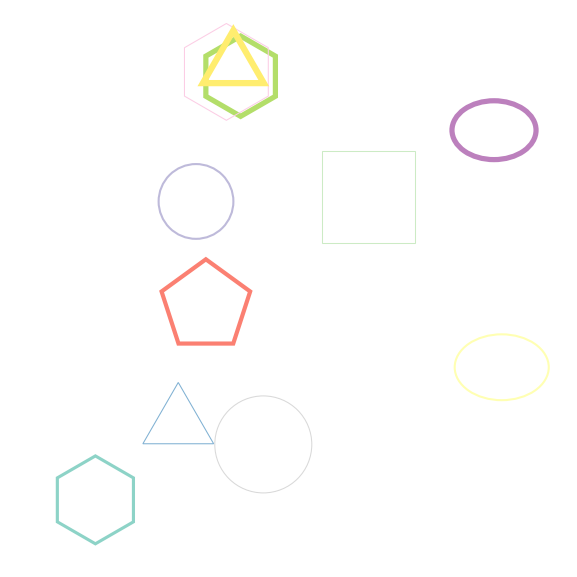[{"shape": "hexagon", "thickness": 1.5, "radius": 0.38, "center": [0.165, 0.134]}, {"shape": "oval", "thickness": 1, "radius": 0.41, "center": [0.869, 0.363]}, {"shape": "circle", "thickness": 1, "radius": 0.32, "center": [0.339, 0.65]}, {"shape": "pentagon", "thickness": 2, "radius": 0.4, "center": [0.356, 0.469]}, {"shape": "triangle", "thickness": 0.5, "radius": 0.35, "center": [0.309, 0.266]}, {"shape": "hexagon", "thickness": 2.5, "radius": 0.35, "center": [0.417, 0.867]}, {"shape": "hexagon", "thickness": 0.5, "radius": 0.42, "center": [0.392, 0.875]}, {"shape": "circle", "thickness": 0.5, "radius": 0.42, "center": [0.456, 0.23]}, {"shape": "oval", "thickness": 2.5, "radius": 0.36, "center": [0.855, 0.774]}, {"shape": "square", "thickness": 0.5, "radius": 0.4, "center": [0.638, 0.658]}, {"shape": "triangle", "thickness": 3, "radius": 0.3, "center": [0.404, 0.886]}]